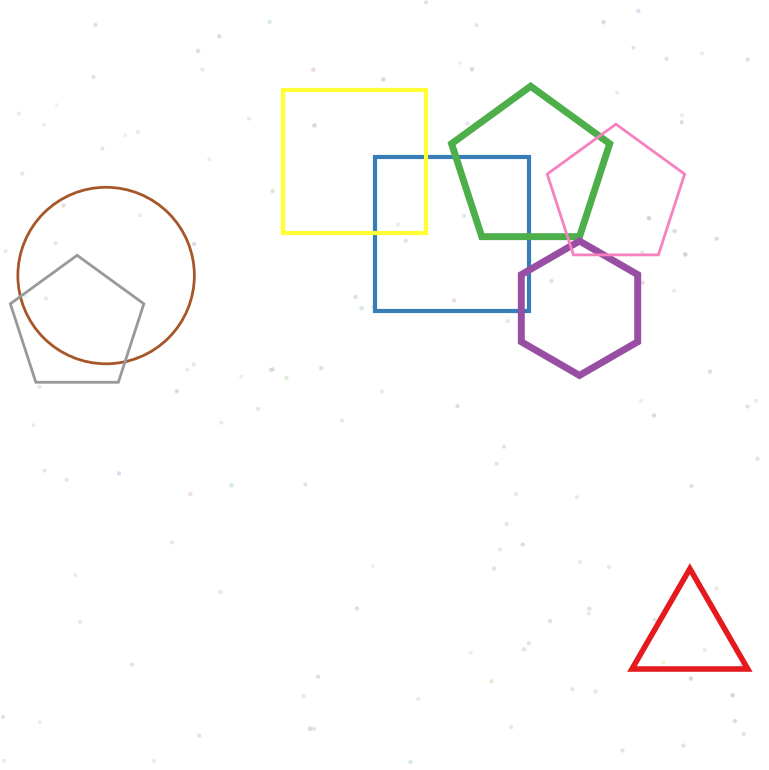[{"shape": "triangle", "thickness": 2, "radius": 0.43, "center": [0.896, 0.175]}, {"shape": "square", "thickness": 1.5, "radius": 0.5, "center": [0.587, 0.696]}, {"shape": "pentagon", "thickness": 2.5, "radius": 0.54, "center": [0.689, 0.78]}, {"shape": "hexagon", "thickness": 2.5, "radius": 0.44, "center": [0.753, 0.6]}, {"shape": "square", "thickness": 1.5, "radius": 0.47, "center": [0.461, 0.79]}, {"shape": "circle", "thickness": 1, "radius": 0.57, "center": [0.138, 0.642]}, {"shape": "pentagon", "thickness": 1, "radius": 0.47, "center": [0.8, 0.745]}, {"shape": "pentagon", "thickness": 1, "radius": 0.46, "center": [0.1, 0.577]}]